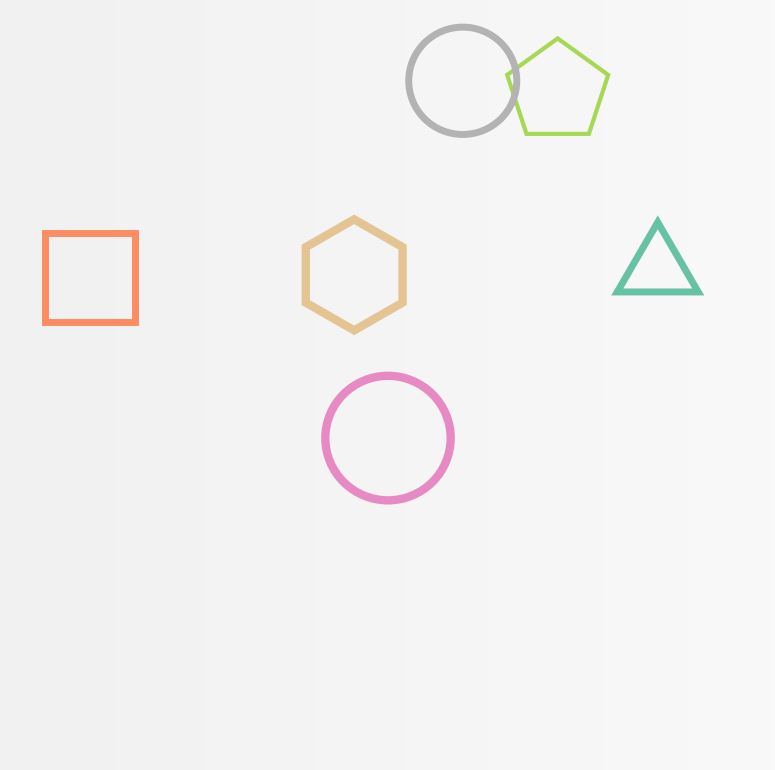[{"shape": "triangle", "thickness": 2.5, "radius": 0.3, "center": [0.849, 0.651]}, {"shape": "square", "thickness": 2.5, "radius": 0.29, "center": [0.116, 0.639]}, {"shape": "circle", "thickness": 3, "radius": 0.4, "center": [0.501, 0.431]}, {"shape": "pentagon", "thickness": 1.5, "radius": 0.34, "center": [0.72, 0.882]}, {"shape": "hexagon", "thickness": 3, "radius": 0.36, "center": [0.457, 0.643]}, {"shape": "circle", "thickness": 2.5, "radius": 0.35, "center": [0.597, 0.895]}]